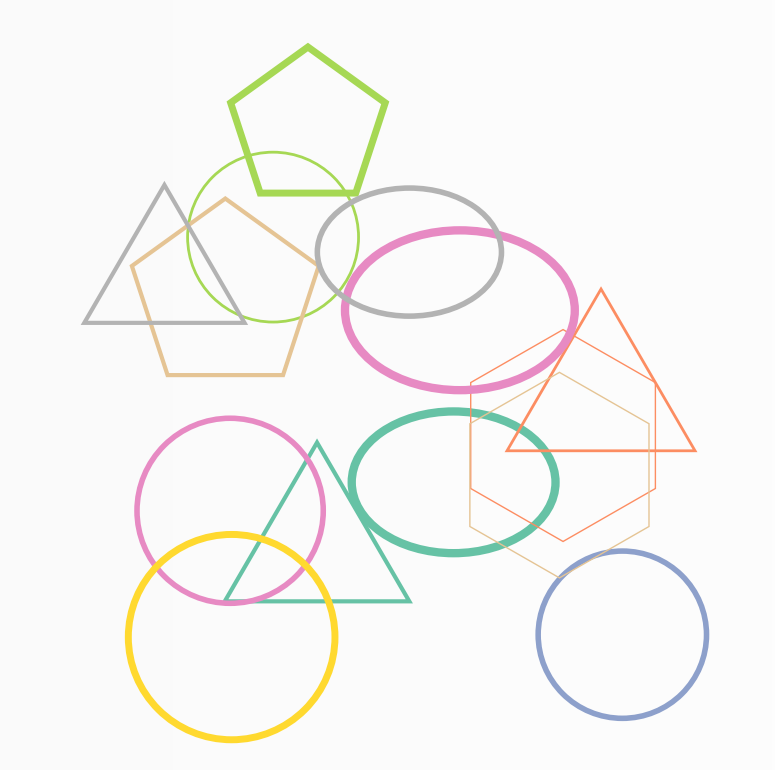[{"shape": "triangle", "thickness": 1.5, "radius": 0.69, "center": [0.409, 0.288]}, {"shape": "oval", "thickness": 3, "radius": 0.66, "center": [0.585, 0.374]}, {"shape": "triangle", "thickness": 1, "radius": 0.7, "center": [0.776, 0.485]}, {"shape": "hexagon", "thickness": 0.5, "radius": 0.69, "center": [0.727, 0.434]}, {"shape": "circle", "thickness": 2, "radius": 0.54, "center": [0.803, 0.176]}, {"shape": "circle", "thickness": 2, "radius": 0.6, "center": [0.297, 0.337]}, {"shape": "oval", "thickness": 3, "radius": 0.74, "center": [0.593, 0.597]}, {"shape": "pentagon", "thickness": 2.5, "radius": 0.52, "center": [0.397, 0.834]}, {"shape": "circle", "thickness": 1, "radius": 0.55, "center": [0.352, 0.692]}, {"shape": "circle", "thickness": 2.5, "radius": 0.67, "center": [0.299, 0.173]}, {"shape": "hexagon", "thickness": 0.5, "radius": 0.67, "center": [0.722, 0.383]}, {"shape": "pentagon", "thickness": 1.5, "radius": 0.63, "center": [0.291, 0.615]}, {"shape": "oval", "thickness": 2, "radius": 0.59, "center": [0.528, 0.673]}, {"shape": "triangle", "thickness": 1.5, "radius": 0.6, "center": [0.212, 0.64]}]